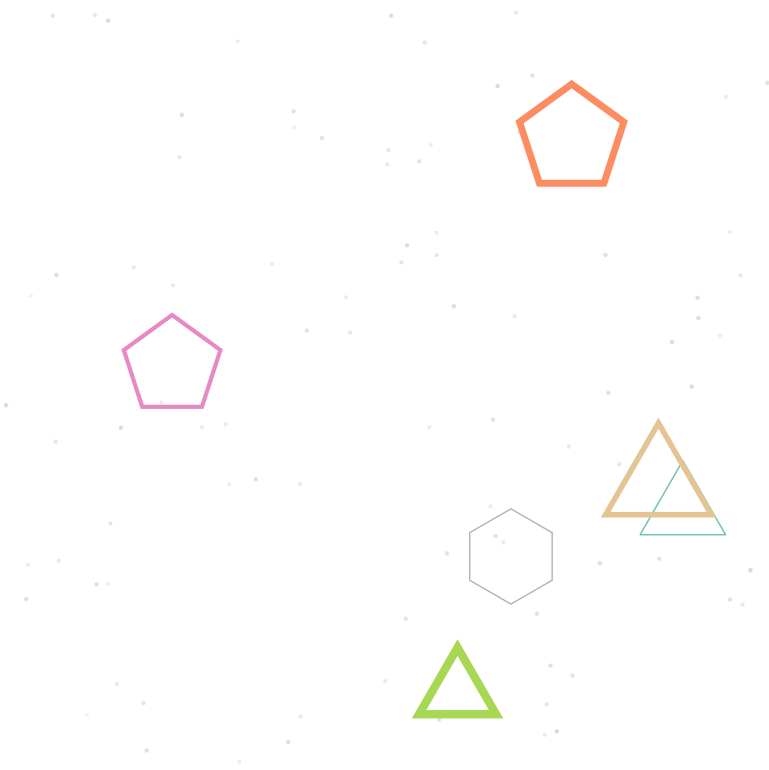[{"shape": "triangle", "thickness": 0.5, "radius": 0.32, "center": [0.887, 0.338]}, {"shape": "pentagon", "thickness": 2.5, "radius": 0.36, "center": [0.742, 0.82]}, {"shape": "pentagon", "thickness": 1.5, "radius": 0.33, "center": [0.223, 0.525]}, {"shape": "triangle", "thickness": 3, "radius": 0.29, "center": [0.594, 0.101]}, {"shape": "triangle", "thickness": 2, "radius": 0.4, "center": [0.855, 0.371]}, {"shape": "hexagon", "thickness": 0.5, "radius": 0.31, "center": [0.664, 0.277]}]